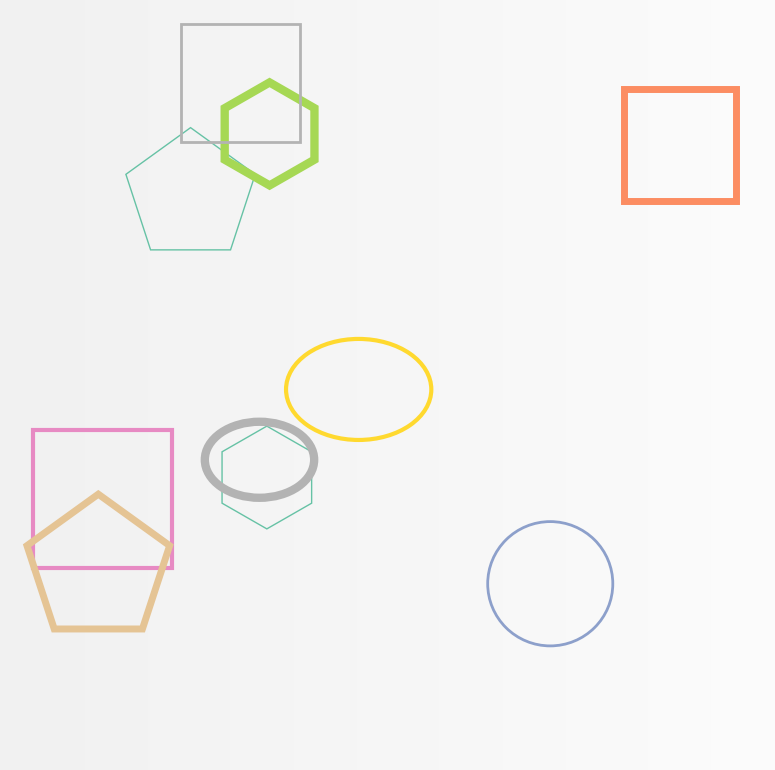[{"shape": "hexagon", "thickness": 0.5, "radius": 0.33, "center": [0.344, 0.38]}, {"shape": "pentagon", "thickness": 0.5, "radius": 0.44, "center": [0.246, 0.746]}, {"shape": "square", "thickness": 2.5, "radius": 0.36, "center": [0.877, 0.812]}, {"shape": "circle", "thickness": 1, "radius": 0.4, "center": [0.71, 0.242]}, {"shape": "square", "thickness": 1.5, "radius": 0.45, "center": [0.132, 0.352]}, {"shape": "hexagon", "thickness": 3, "radius": 0.33, "center": [0.348, 0.826]}, {"shape": "oval", "thickness": 1.5, "radius": 0.47, "center": [0.463, 0.494]}, {"shape": "pentagon", "thickness": 2.5, "radius": 0.48, "center": [0.127, 0.261]}, {"shape": "square", "thickness": 1, "radius": 0.38, "center": [0.31, 0.892]}, {"shape": "oval", "thickness": 3, "radius": 0.35, "center": [0.335, 0.403]}]